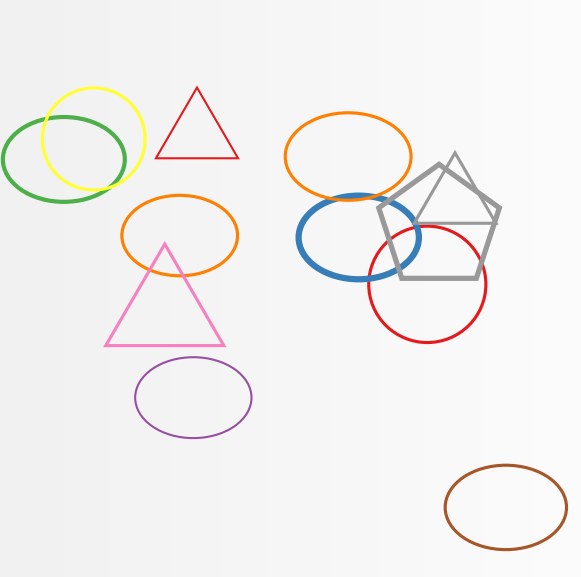[{"shape": "circle", "thickness": 1.5, "radius": 0.5, "center": [0.735, 0.507]}, {"shape": "triangle", "thickness": 1, "radius": 0.41, "center": [0.339, 0.766]}, {"shape": "oval", "thickness": 3, "radius": 0.52, "center": [0.617, 0.588]}, {"shape": "oval", "thickness": 2, "radius": 0.52, "center": [0.11, 0.723]}, {"shape": "oval", "thickness": 1, "radius": 0.5, "center": [0.333, 0.311]}, {"shape": "oval", "thickness": 1.5, "radius": 0.5, "center": [0.309, 0.591]}, {"shape": "oval", "thickness": 1.5, "radius": 0.54, "center": [0.599, 0.728]}, {"shape": "circle", "thickness": 1.5, "radius": 0.44, "center": [0.161, 0.759]}, {"shape": "oval", "thickness": 1.5, "radius": 0.52, "center": [0.87, 0.12]}, {"shape": "triangle", "thickness": 1.5, "radius": 0.59, "center": [0.283, 0.459]}, {"shape": "pentagon", "thickness": 2.5, "radius": 0.55, "center": [0.755, 0.605]}, {"shape": "triangle", "thickness": 1.5, "radius": 0.41, "center": [0.783, 0.653]}]